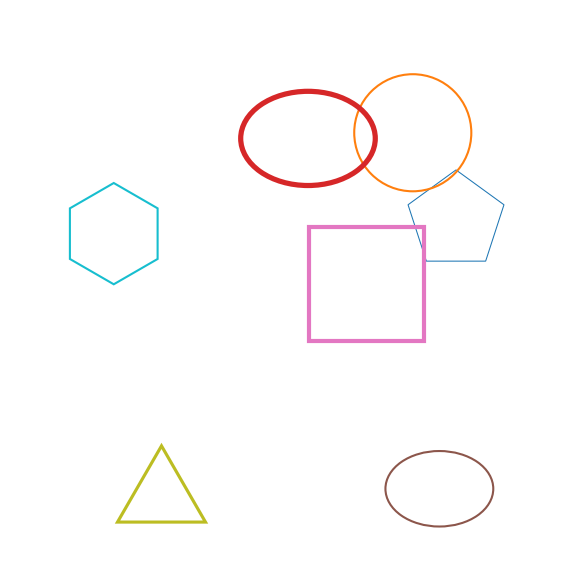[{"shape": "pentagon", "thickness": 0.5, "radius": 0.44, "center": [0.79, 0.618]}, {"shape": "circle", "thickness": 1, "radius": 0.51, "center": [0.715, 0.769]}, {"shape": "oval", "thickness": 2.5, "radius": 0.58, "center": [0.533, 0.759]}, {"shape": "oval", "thickness": 1, "radius": 0.47, "center": [0.761, 0.153]}, {"shape": "square", "thickness": 2, "radius": 0.49, "center": [0.635, 0.508]}, {"shape": "triangle", "thickness": 1.5, "radius": 0.44, "center": [0.28, 0.139]}, {"shape": "hexagon", "thickness": 1, "radius": 0.44, "center": [0.197, 0.595]}]